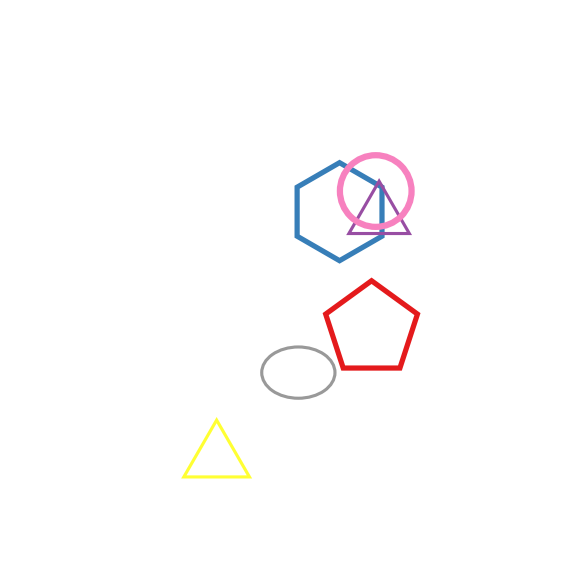[{"shape": "pentagon", "thickness": 2.5, "radius": 0.42, "center": [0.643, 0.429]}, {"shape": "hexagon", "thickness": 2.5, "radius": 0.42, "center": [0.588, 0.633]}, {"shape": "triangle", "thickness": 1.5, "radius": 0.3, "center": [0.656, 0.625]}, {"shape": "triangle", "thickness": 1.5, "radius": 0.33, "center": [0.375, 0.206]}, {"shape": "circle", "thickness": 3, "radius": 0.31, "center": [0.651, 0.668]}, {"shape": "oval", "thickness": 1.5, "radius": 0.32, "center": [0.517, 0.354]}]